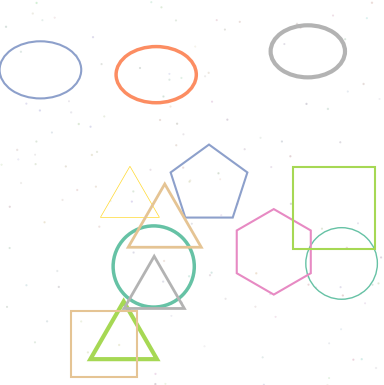[{"shape": "circle", "thickness": 2.5, "radius": 0.53, "center": [0.399, 0.308]}, {"shape": "circle", "thickness": 1, "radius": 0.46, "center": [0.887, 0.316]}, {"shape": "oval", "thickness": 2.5, "radius": 0.52, "center": [0.406, 0.806]}, {"shape": "pentagon", "thickness": 1.5, "radius": 0.52, "center": [0.543, 0.52]}, {"shape": "oval", "thickness": 1.5, "radius": 0.53, "center": [0.105, 0.819]}, {"shape": "hexagon", "thickness": 1.5, "radius": 0.56, "center": [0.711, 0.346]}, {"shape": "square", "thickness": 1.5, "radius": 0.53, "center": [0.868, 0.459]}, {"shape": "triangle", "thickness": 3, "radius": 0.5, "center": [0.321, 0.117]}, {"shape": "triangle", "thickness": 0.5, "radius": 0.44, "center": [0.337, 0.48]}, {"shape": "square", "thickness": 1.5, "radius": 0.43, "center": [0.271, 0.106]}, {"shape": "triangle", "thickness": 2, "radius": 0.55, "center": [0.428, 0.413]}, {"shape": "oval", "thickness": 3, "radius": 0.48, "center": [0.8, 0.867]}, {"shape": "triangle", "thickness": 2, "radius": 0.45, "center": [0.401, 0.244]}]